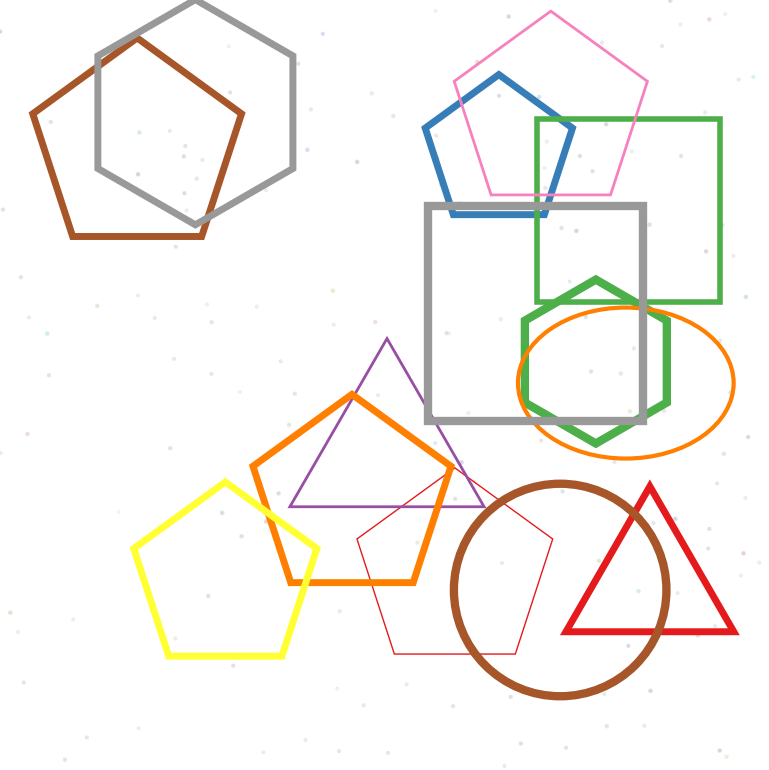[{"shape": "pentagon", "thickness": 0.5, "radius": 0.67, "center": [0.591, 0.259]}, {"shape": "triangle", "thickness": 2.5, "radius": 0.63, "center": [0.844, 0.242]}, {"shape": "pentagon", "thickness": 2.5, "radius": 0.5, "center": [0.648, 0.803]}, {"shape": "hexagon", "thickness": 3, "radius": 0.53, "center": [0.774, 0.53]}, {"shape": "square", "thickness": 2, "radius": 0.59, "center": [0.816, 0.727]}, {"shape": "triangle", "thickness": 1, "radius": 0.73, "center": [0.503, 0.415]}, {"shape": "pentagon", "thickness": 2.5, "radius": 0.68, "center": [0.457, 0.353]}, {"shape": "oval", "thickness": 1.5, "radius": 0.7, "center": [0.813, 0.503]}, {"shape": "pentagon", "thickness": 2.5, "radius": 0.63, "center": [0.293, 0.249]}, {"shape": "pentagon", "thickness": 2.5, "radius": 0.71, "center": [0.178, 0.808]}, {"shape": "circle", "thickness": 3, "radius": 0.69, "center": [0.727, 0.234]}, {"shape": "pentagon", "thickness": 1, "radius": 0.66, "center": [0.715, 0.854]}, {"shape": "square", "thickness": 3, "radius": 0.7, "center": [0.695, 0.592]}, {"shape": "hexagon", "thickness": 2.5, "radius": 0.73, "center": [0.254, 0.854]}]